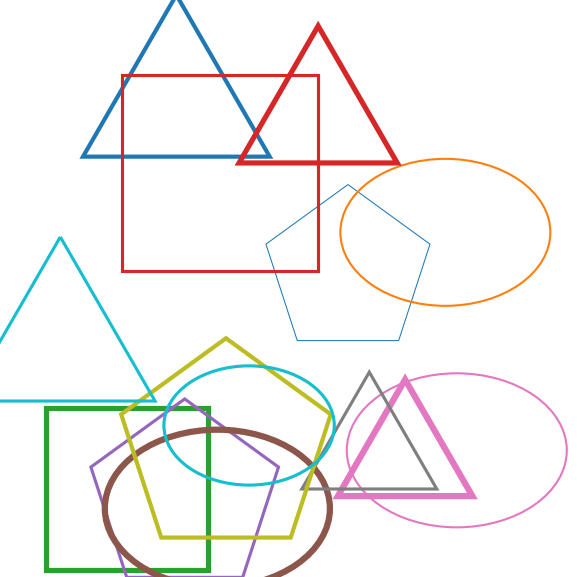[{"shape": "pentagon", "thickness": 0.5, "radius": 0.75, "center": [0.603, 0.53]}, {"shape": "triangle", "thickness": 2, "radius": 0.93, "center": [0.305, 0.821]}, {"shape": "oval", "thickness": 1, "radius": 0.91, "center": [0.771, 0.597]}, {"shape": "square", "thickness": 2.5, "radius": 0.7, "center": [0.22, 0.152]}, {"shape": "square", "thickness": 1.5, "radius": 0.85, "center": [0.381, 0.699]}, {"shape": "triangle", "thickness": 2.5, "radius": 0.79, "center": [0.551, 0.796]}, {"shape": "pentagon", "thickness": 1.5, "radius": 0.85, "center": [0.32, 0.138]}, {"shape": "oval", "thickness": 3, "radius": 0.97, "center": [0.376, 0.119]}, {"shape": "triangle", "thickness": 3, "radius": 0.67, "center": [0.701, 0.207]}, {"shape": "oval", "thickness": 1, "radius": 0.95, "center": [0.791, 0.219]}, {"shape": "triangle", "thickness": 1.5, "radius": 0.67, "center": [0.639, 0.22]}, {"shape": "pentagon", "thickness": 2, "radius": 0.95, "center": [0.391, 0.223]}, {"shape": "triangle", "thickness": 1.5, "radius": 0.95, "center": [0.104, 0.399]}, {"shape": "oval", "thickness": 1.5, "radius": 0.74, "center": [0.431, 0.262]}]